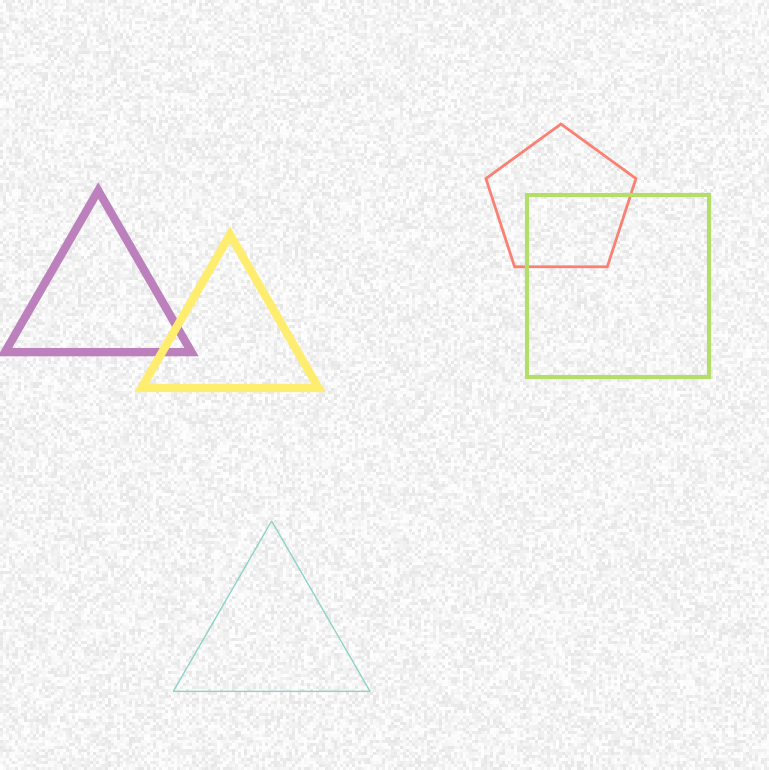[{"shape": "triangle", "thickness": 0.5, "radius": 0.74, "center": [0.353, 0.176]}, {"shape": "pentagon", "thickness": 1, "radius": 0.51, "center": [0.728, 0.736]}, {"shape": "square", "thickness": 1.5, "radius": 0.59, "center": [0.803, 0.629]}, {"shape": "triangle", "thickness": 3, "radius": 0.7, "center": [0.128, 0.613]}, {"shape": "triangle", "thickness": 3, "radius": 0.66, "center": [0.299, 0.563]}]